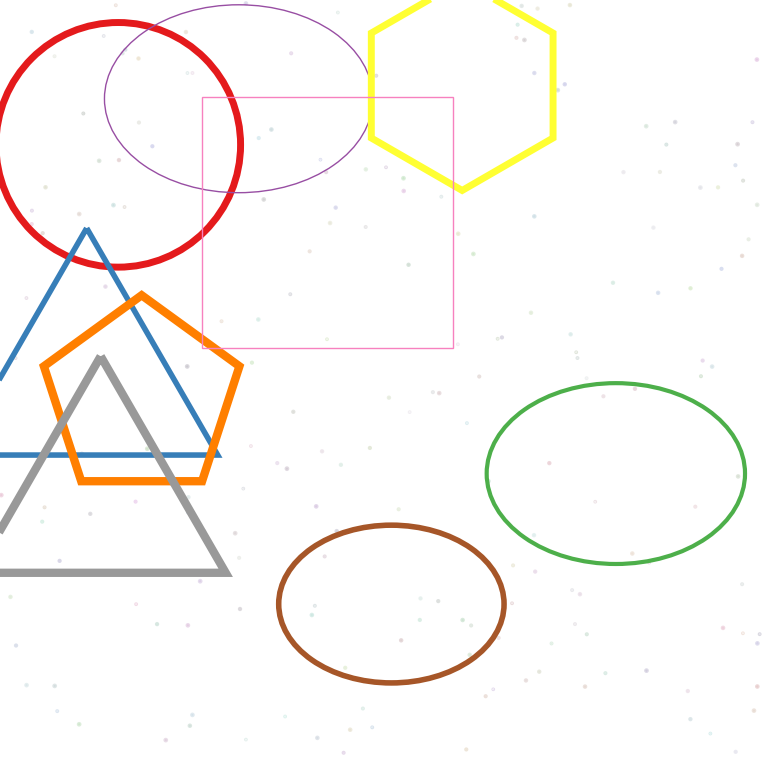[{"shape": "circle", "thickness": 2.5, "radius": 0.79, "center": [0.154, 0.812]}, {"shape": "triangle", "thickness": 2, "radius": 0.98, "center": [0.113, 0.507]}, {"shape": "oval", "thickness": 1.5, "radius": 0.84, "center": [0.8, 0.385]}, {"shape": "oval", "thickness": 0.5, "radius": 0.87, "center": [0.31, 0.872]}, {"shape": "pentagon", "thickness": 3, "radius": 0.67, "center": [0.184, 0.483]}, {"shape": "hexagon", "thickness": 2.5, "radius": 0.68, "center": [0.6, 0.889]}, {"shape": "oval", "thickness": 2, "radius": 0.73, "center": [0.508, 0.216]}, {"shape": "square", "thickness": 0.5, "radius": 0.81, "center": [0.426, 0.711]}, {"shape": "triangle", "thickness": 3, "radius": 0.94, "center": [0.131, 0.35]}]